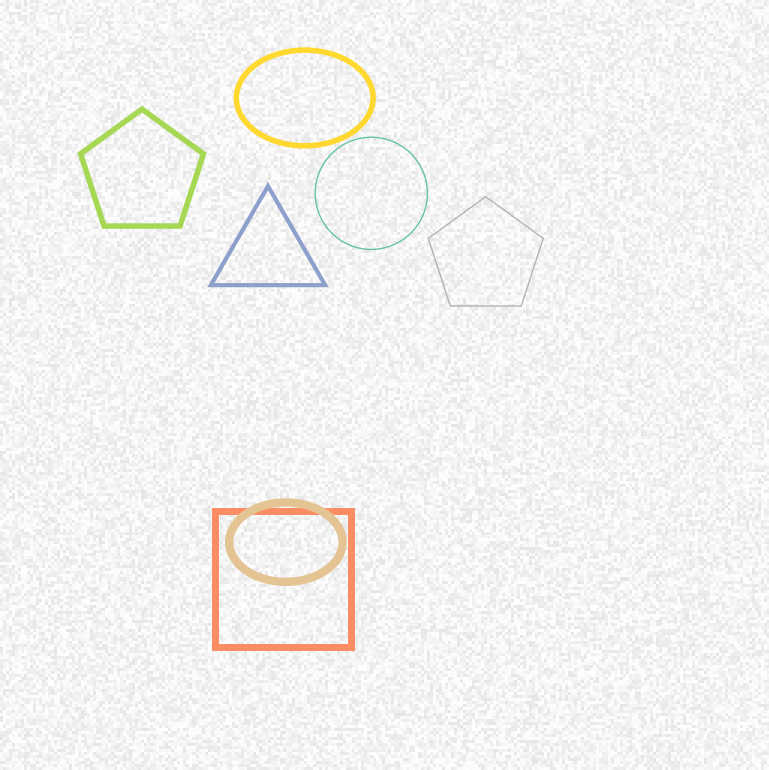[{"shape": "circle", "thickness": 0.5, "radius": 0.36, "center": [0.482, 0.749]}, {"shape": "square", "thickness": 2.5, "radius": 0.44, "center": [0.368, 0.248]}, {"shape": "triangle", "thickness": 1.5, "radius": 0.43, "center": [0.348, 0.673]}, {"shape": "pentagon", "thickness": 2, "radius": 0.42, "center": [0.184, 0.774]}, {"shape": "oval", "thickness": 2, "radius": 0.44, "center": [0.396, 0.873]}, {"shape": "oval", "thickness": 3, "radius": 0.37, "center": [0.371, 0.296]}, {"shape": "pentagon", "thickness": 0.5, "radius": 0.39, "center": [0.631, 0.666]}]